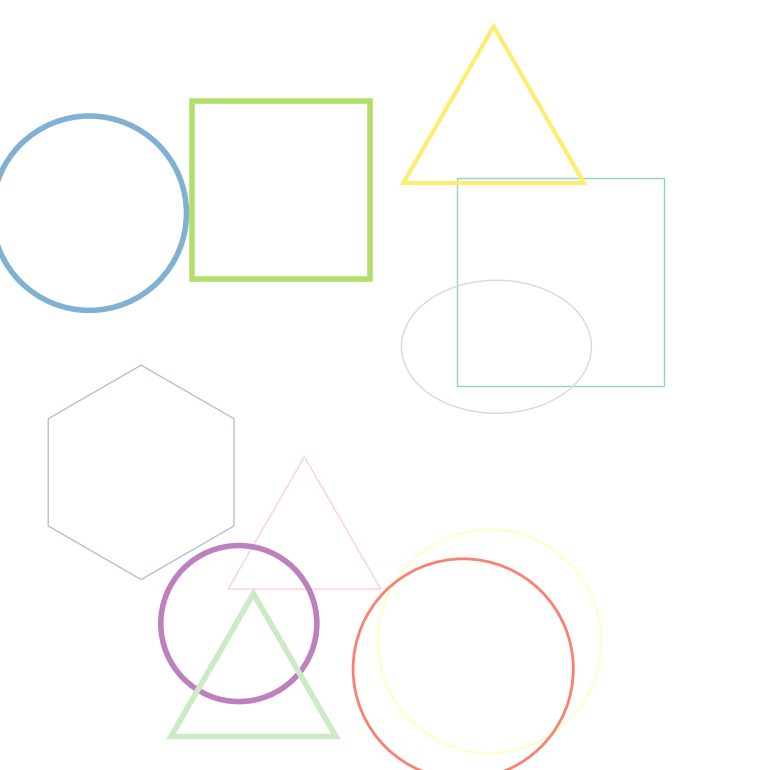[{"shape": "square", "thickness": 0.5, "radius": 0.67, "center": [0.728, 0.634]}, {"shape": "circle", "thickness": 0.5, "radius": 0.73, "center": [0.636, 0.167]}, {"shape": "hexagon", "thickness": 0.5, "radius": 0.7, "center": [0.183, 0.387]}, {"shape": "circle", "thickness": 1, "radius": 0.72, "center": [0.602, 0.131]}, {"shape": "circle", "thickness": 2, "radius": 0.63, "center": [0.116, 0.723]}, {"shape": "square", "thickness": 2, "radius": 0.58, "center": [0.365, 0.753]}, {"shape": "triangle", "thickness": 0.5, "radius": 0.57, "center": [0.395, 0.292]}, {"shape": "oval", "thickness": 0.5, "radius": 0.62, "center": [0.645, 0.55]}, {"shape": "circle", "thickness": 2, "radius": 0.51, "center": [0.31, 0.19]}, {"shape": "triangle", "thickness": 2, "radius": 0.62, "center": [0.329, 0.105]}, {"shape": "triangle", "thickness": 1.5, "radius": 0.68, "center": [0.641, 0.83]}]